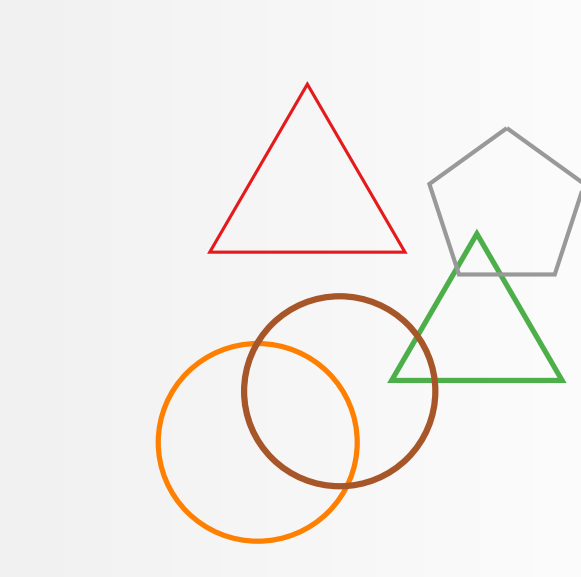[{"shape": "triangle", "thickness": 1.5, "radius": 0.97, "center": [0.529, 0.659]}, {"shape": "triangle", "thickness": 2.5, "radius": 0.85, "center": [0.82, 0.425]}, {"shape": "circle", "thickness": 2.5, "radius": 0.86, "center": [0.443, 0.233]}, {"shape": "circle", "thickness": 3, "radius": 0.82, "center": [0.584, 0.322]}, {"shape": "pentagon", "thickness": 2, "radius": 0.7, "center": [0.872, 0.637]}]